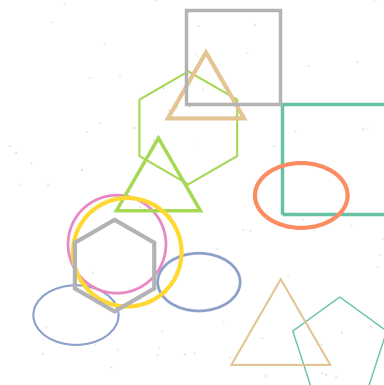[{"shape": "square", "thickness": 2.5, "radius": 0.71, "center": [0.874, 0.587]}, {"shape": "pentagon", "thickness": 1, "radius": 0.64, "center": [0.882, 0.1]}, {"shape": "oval", "thickness": 3, "radius": 0.6, "center": [0.783, 0.492]}, {"shape": "oval", "thickness": 2, "radius": 0.54, "center": [0.517, 0.267]}, {"shape": "oval", "thickness": 1.5, "radius": 0.55, "center": [0.197, 0.182]}, {"shape": "circle", "thickness": 2, "radius": 0.64, "center": [0.304, 0.366]}, {"shape": "triangle", "thickness": 2.5, "radius": 0.63, "center": [0.411, 0.516]}, {"shape": "hexagon", "thickness": 1.5, "radius": 0.73, "center": [0.489, 0.668]}, {"shape": "circle", "thickness": 3, "radius": 0.7, "center": [0.331, 0.345]}, {"shape": "triangle", "thickness": 3, "radius": 0.57, "center": [0.535, 0.75]}, {"shape": "triangle", "thickness": 1.5, "radius": 0.74, "center": [0.729, 0.126]}, {"shape": "hexagon", "thickness": 3, "radius": 0.59, "center": [0.298, 0.31]}, {"shape": "square", "thickness": 2.5, "radius": 0.61, "center": [0.605, 0.853]}]